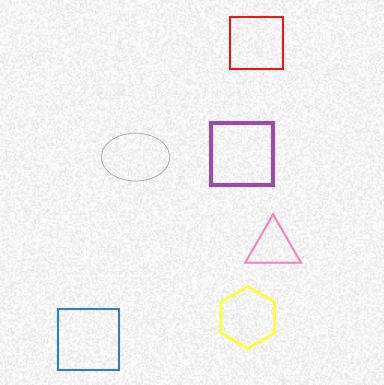[{"shape": "square", "thickness": 1.5, "radius": 0.34, "center": [0.667, 0.888]}, {"shape": "square", "thickness": 1.5, "radius": 0.39, "center": [0.231, 0.118]}, {"shape": "square", "thickness": 3, "radius": 0.4, "center": [0.629, 0.601]}, {"shape": "hexagon", "thickness": 2, "radius": 0.4, "center": [0.643, 0.175]}, {"shape": "triangle", "thickness": 1.5, "radius": 0.42, "center": [0.709, 0.359]}, {"shape": "oval", "thickness": 0.5, "radius": 0.44, "center": [0.352, 0.592]}]